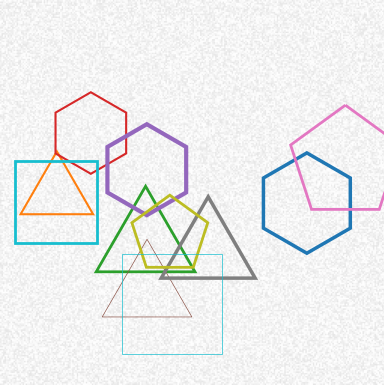[{"shape": "hexagon", "thickness": 2.5, "radius": 0.65, "center": [0.797, 0.473]}, {"shape": "triangle", "thickness": 1.5, "radius": 0.54, "center": [0.148, 0.498]}, {"shape": "triangle", "thickness": 2, "radius": 0.74, "center": [0.378, 0.368]}, {"shape": "hexagon", "thickness": 1.5, "radius": 0.53, "center": [0.236, 0.654]}, {"shape": "hexagon", "thickness": 3, "radius": 0.59, "center": [0.381, 0.559]}, {"shape": "triangle", "thickness": 0.5, "radius": 0.67, "center": [0.382, 0.244]}, {"shape": "pentagon", "thickness": 2, "radius": 0.75, "center": [0.897, 0.577]}, {"shape": "triangle", "thickness": 2.5, "radius": 0.7, "center": [0.541, 0.348]}, {"shape": "pentagon", "thickness": 2, "radius": 0.52, "center": [0.441, 0.39]}, {"shape": "square", "thickness": 0.5, "radius": 0.65, "center": [0.446, 0.211]}, {"shape": "square", "thickness": 2, "radius": 0.54, "center": [0.145, 0.476]}]